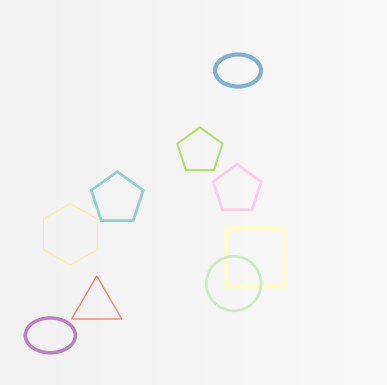[{"shape": "pentagon", "thickness": 2, "radius": 0.35, "center": [0.303, 0.484]}, {"shape": "square", "thickness": 2.5, "radius": 0.38, "center": [0.659, 0.333]}, {"shape": "triangle", "thickness": 1, "radius": 0.37, "center": [0.25, 0.209]}, {"shape": "oval", "thickness": 3, "radius": 0.3, "center": [0.614, 0.817]}, {"shape": "pentagon", "thickness": 1.5, "radius": 0.31, "center": [0.516, 0.608]}, {"shape": "pentagon", "thickness": 2, "radius": 0.33, "center": [0.612, 0.508]}, {"shape": "oval", "thickness": 2.5, "radius": 0.32, "center": [0.13, 0.129]}, {"shape": "circle", "thickness": 2, "radius": 0.35, "center": [0.603, 0.264]}, {"shape": "hexagon", "thickness": 0.5, "radius": 0.4, "center": [0.182, 0.391]}]